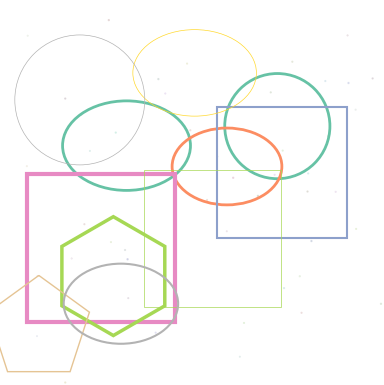[{"shape": "circle", "thickness": 2, "radius": 0.68, "center": [0.72, 0.672]}, {"shape": "oval", "thickness": 2, "radius": 0.83, "center": [0.329, 0.622]}, {"shape": "oval", "thickness": 2, "radius": 0.71, "center": [0.59, 0.568]}, {"shape": "square", "thickness": 1.5, "radius": 0.84, "center": [0.733, 0.552]}, {"shape": "square", "thickness": 3, "radius": 0.96, "center": [0.263, 0.355]}, {"shape": "hexagon", "thickness": 2.5, "radius": 0.77, "center": [0.294, 0.283]}, {"shape": "square", "thickness": 0.5, "radius": 0.89, "center": [0.552, 0.381]}, {"shape": "oval", "thickness": 0.5, "radius": 0.8, "center": [0.506, 0.811]}, {"shape": "pentagon", "thickness": 1, "radius": 0.69, "center": [0.101, 0.146]}, {"shape": "circle", "thickness": 0.5, "radius": 0.84, "center": [0.207, 0.74]}, {"shape": "oval", "thickness": 1.5, "radius": 0.74, "center": [0.314, 0.211]}]